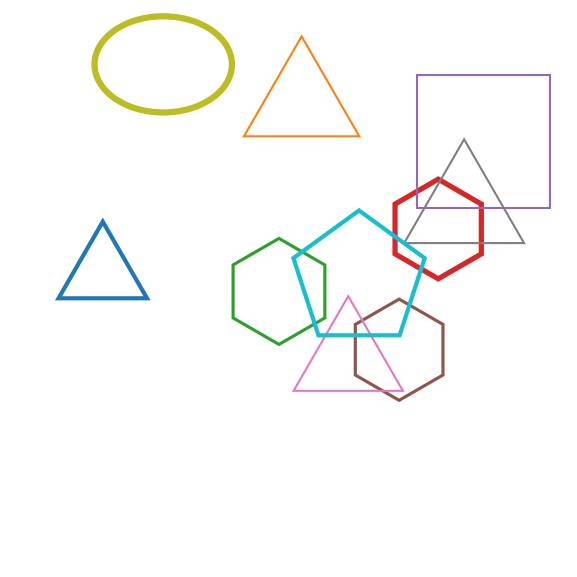[{"shape": "triangle", "thickness": 2, "radius": 0.44, "center": [0.178, 0.527]}, {"shape": "triangle", "thickness": 1, "radius": 0.58, "center": [0.522, 0.821]}, {"shape": "hexagon", "thickness": 1.5, "radius": 0.46, "center": [0.483, 0.494]}, {"shape": "hexagon", "thickness": 2.5, "radius": 0.43, "center": [0.759, 0.603]}, {"shape": "square", "thickness": 1, "radius": 0.57, "center": [0.838, 0.754]}, {"shape": "hexagon", "thickness": 1.5, "radius": 0.44, "center": [0.691, 0.394]}, {"shape": "triangle", "thickness": 1, "radius": 0.55, "center": [0.603, 0.377]}, {"shape": "triangle", "thickness": 1, "radius": 0.6, "center": [0.804, 0.638]}, {"shape": "oval", "thickness": 3, "radius": 0.59, "center": [0.283, 0.888]}, {"shape": "pentagon", "thickness": 2, "radius": 0.6, "center": [0.622, 0.515]}]